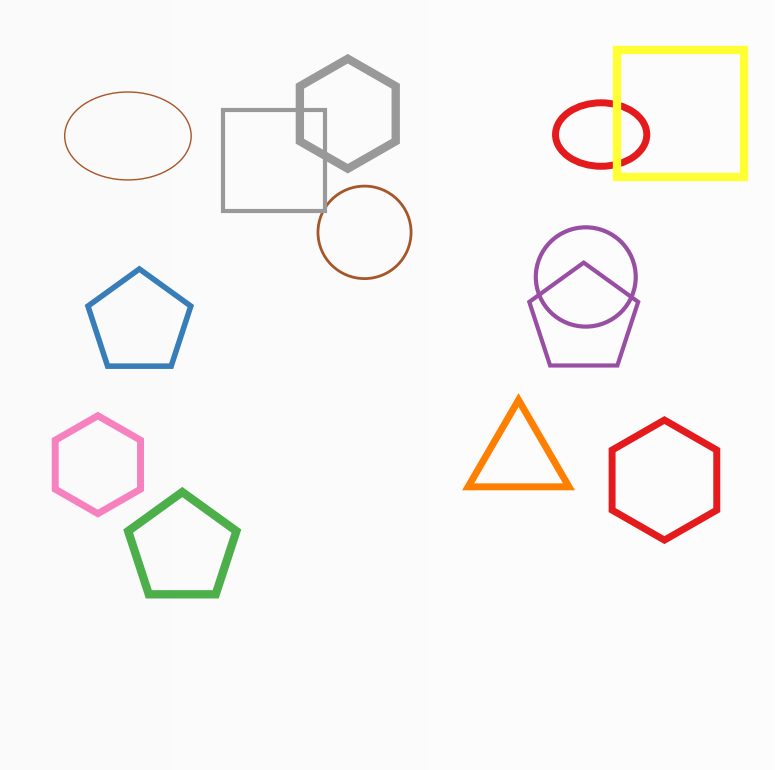[{"shape": "oval", "thickness": 2.5, "radius": 0.29, "center": [0.776, 0.825]}, {"shape": "hexagon", "thickness": 2.5, "radius": 0.39, "center": [0.857, 0.377]}, {"shape": "pentagon", "thickness": 2, "radius": 0.35, "center": [0.18, 0.581]}, {"shape": "pentagon", "thickness": 3, "radius": 0.37, "center": [0.235, 0.288]}, {"shape": "pentagon", "thickness": 1.5, "radius": 0.37, "center": [0.753, 0.585]}, {"shape": "circle", "thickness": 1.5, "radius": 0.32, "center": [0.756, 0.64]}, {"shape": "triangle", "thickness": 2.5, "radius": 0.38, "center": [0.669, 0.405]}, {"shape": "square", "thickness": 3, "radius": 0.41, "center": [0.878, 0.852]}, {"shape": "oval", "thickness": 0.5, "radius": 0.41, "center": [0.165, 0.823]}, {"shape": "circle", "thickness": 1, "radius": 0.3, "center": [0.47, 0.698]}, {"shape": "hexagon", "thickness": 2.5, "radius": 0.32, "center": [0.126, 0.397]}, {"shape": "hexagon", "thickness": 3, "radius": 0.36, "center": [0.449, 0.852]}, {"shape": "square", "thickness": 1.5, "radius": 0.33, "center": [0.354, 0.792]}]